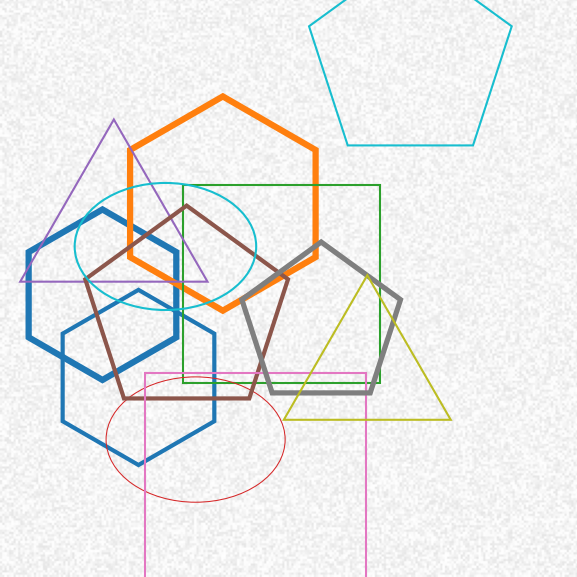[{"shape": "hexagon", "thickness": 3, "radius": 0.74, "center": [0.177, 0.489]}, {"shape": "hexagon", "thickness": 2, "radius": 0.76, "center": [0.24, 0.346]}, {"shape": "hexagon", "thickness": 3, "radius": 0.93, "center": [0.386, 0.647]}, {"shape": "square", "thickness": 1, "radius": 0.86, "center": [0.488, 0.508]}, {"shape": "oval", "thickness": 0.5, "radius": 0.78, "center": [0.339, 0.238]}, {"shape": "triangle", "thickness": 1, "radius": 0.94, "center": [0.197, 0.605]}, {"shape": "pentagon", "thickness": 2, "radius": 0.92, "center": [0.323, 0.459]}, {"shape": "square", "thickness": 1, "radius": 0.96, "center": [0.442, 0.162]}, {"shape": "pentagon", "thickness": 2.5, "radius": 0.72, "center": [0.556, 0.436]}, {"shape": "triangle", "thickness": 1, "radius": 0.83, "center": [0.636, 0.356]}, {"shape": "oval", "thickness": 1, "radius": 0.79, "center": [0.286, 0.572]}, {"shape": "pentagon", "thickness": 1, "radius": 0.92, "center": [0.711, 0.897]}]